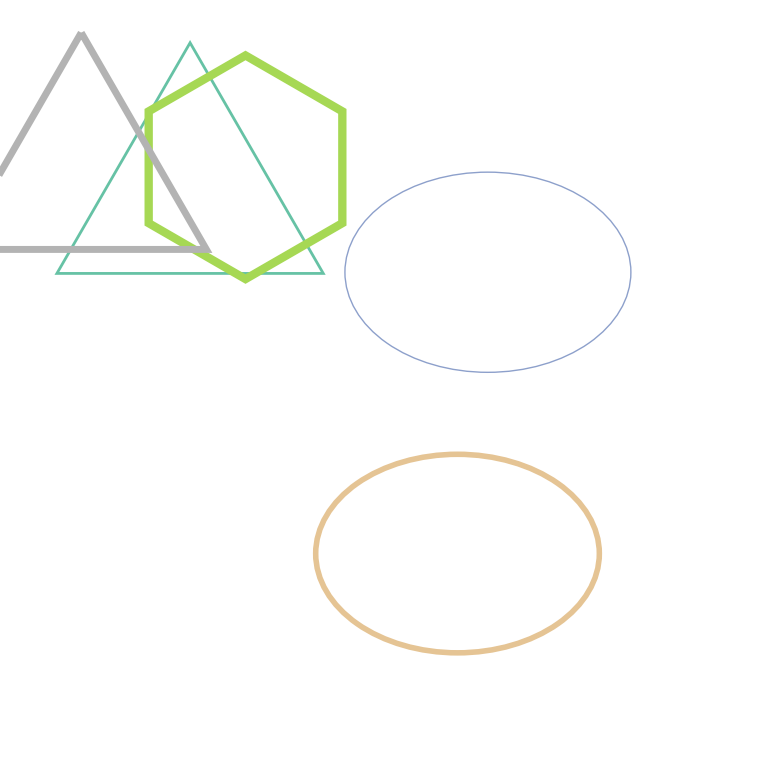[{"shape": "triangle", "thickness": 1, "radius": 1.0, "center": [0.247, 0.745]}, {"shape": "oval", "thickness": 0.5, "radius": 0.93, "center": [0.634, 0.646]}, {"shape": "hexagon", "thickness": 3, "radius": 0.73, "center": [0.319, 0.783]}, {"shape": "oval", "thickness": 2, "radius": 0.92, "center": [0.594, 0.281]}, {"shape": "triangle", "thickness": 2.5, "radius": 0.94, "center": [0.106, 0.77]}]